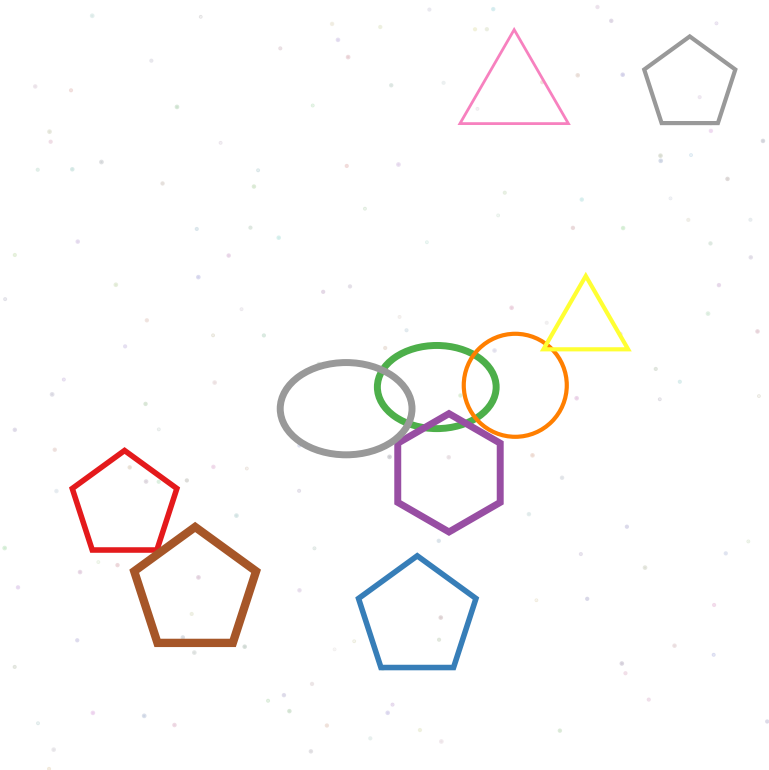[{"shape": "pentagon", "thickness": 2, "radius": 0.36, "center": [0.162, 0.343]}, {"shape": "pentagon", "thickness": 2, "radius": 0.4, "center": [0.542, 0.198]}, {"shape": "oval", "thickness": 2.5, "radius": 0.39, "center": [0.567, 0.497]}, {"shape": "hexagon", "thickness": 2.5, "radius": 0.38, "center": [0.583, 0.386]}, {"shape": "circle", "thickness": 1.5, "radius": 0.33, "center": [0.669, 0.5]}, {"shape": "triangle", "thickness": 1.5, "radius": 0.32, "center": [0.761, 0.578]}, {"shape": "pentagon", "thickness": 3, "radius": 0.42, "center": [0.253, 0.232]}, {"shape": "triangle", "thickness": 1, "radius": 0.41, "center": [0.668, 0.88]}, {"shape": "pentagon", "thickness": 1.5, "radius": 0.31, "center": [0.896, 0.89]}, {"shape": "oval", "thickness": 2.5, "radius": 0.43, "center": [0.45, 0.469]}]